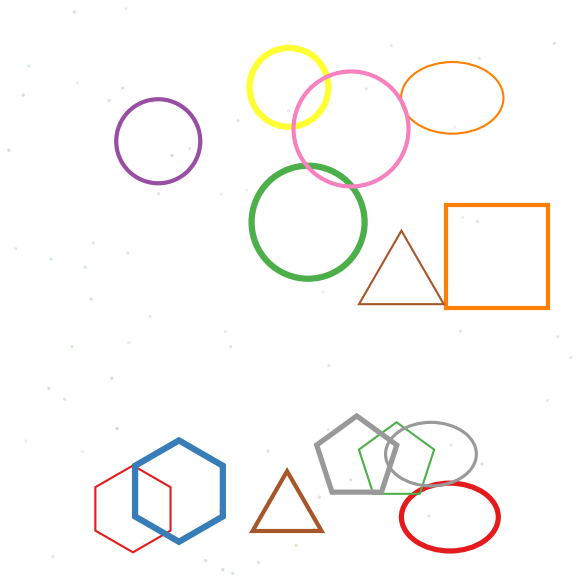[{"shape": "oval", "thickness": 2.5, "radius": 0.42, "center": [0.779, 0.104]}, {"shape": "hexagon", "thickness": 1, "radius": 0.38, "center": [0.23, 0.118]}, {"shape": "hexagon", "thickness": 3, "radius": 0.44, "center": [0.31, 0.149]}, {"shape": "pentagon", "thickness": 1, "radius": 0.34, "center": [0.687, 0.199]}, {"shape": "circle", "thickness": 3, "radius": 0.49, "center": [0.533, 0.614]}, {"shape": "circle", "thickness": 2, "radius": 0.36, "center": [0.274, 0.755]}, {"shape": "oval", "thickness": 1, "radius": 0.44, "center": [0.783, 0.83]}, {"shape": "square", "thickness": 2, "radius": 0.44, "center": [0.86, 0.555]}, {"shape": "circle", "thickness": 3, "radius": 0.34, "center": [0.5, 0.848]}, {"shape": "triangle", "thickness": 1, "radius": 0.42, "center": [0.695, 0.515]}, {"shape": "triangle", "thickness": 2, "radius": 0.34, "center": [0.497, 0.114]}, {"shape": "circle", "thickness": 2, "radius": 0.5, "center": [0.608, 0.776]}, {"shape": "oval", "thickness": 1.5, "radius": 0.39, "center": [0.746, 0.213]}, {"shape": "pentagon", "thickness": 2.5, "radius": 0.36, "center": [0.618, 0.206]}]